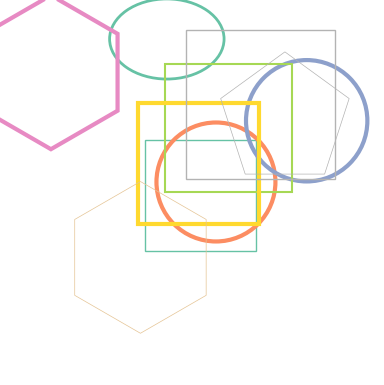[{"shape": "oval", "thickness": 2, "radius": 0.74, "center": [0.433, 0.899]}, {"shape": "square", "thickness": 1, "radius": 0.72, "center": [0.521, 0.493]}, {"shape": "circle", "thickness": 3, "radius": 0.77, "center": [0.561, 0.527]}, {"shape": "circle", "thickness": 3, "radius": 0.79, "center": [0.797, 0.686]}, {"shape": "hexagon", "thickness": 3, "radius": 1.0, "center": [0.132, 0.812]}, {"shape": "square", "thickness": 1.5, "radius": 0.83, "center": [0.593, 0.668]}, {"shape": "square", "thickness": 3, "radius": 0.79, "center": [0.516, 0.575]}, {"shape": "hexagon", "thickness": 0.5, "radius": 0.99, "center": [0.365, 0.331]}, {"shape": "square", "thickness": 1, "radius": 0.97, "center": [0.676, 0.728]}, {"shape": "pentagon", "thickness": 0.5, "radius": 0.88, "center": [0.74, 0.69]}]